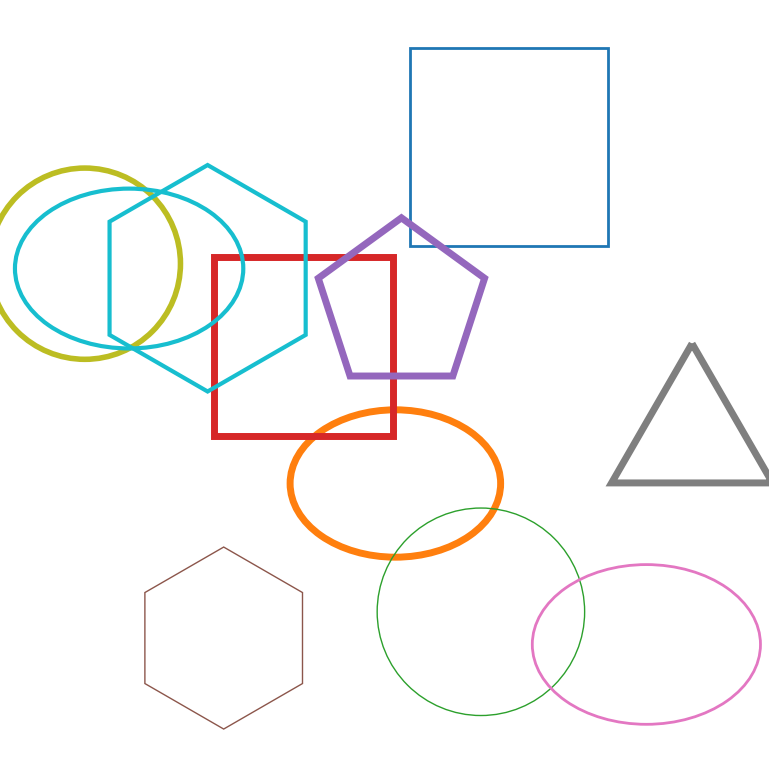[{"shape": "square", "thickness": 1, "radius": 0.64, "center": [0.661, 0.809]}, {"shape": "oval", "thickness": 2.5, "radius": 0.68, "center": [0.513, 0.372]}, {"shape": "circle", "thickness": 0.5, "radius": 0.67, "center": [0.625, 0.205]}, {"shape": "square", "thickness": 2.5, "radius": 0.58, "center": [0.394, 0.55]}, {"shape": "pentagon", "thickness": 2.5, "radius": 0.57, "center": [0.521, 0.604]}, {"shape": "hexagon", "thickness": 0.5, "radius": 0.59, "center": [0.291, 0.171]}, {"shape": "oval", "thickness": 1, "radius": 0.74, "center": [0.839, 0.163]}, {"shape": "triangle", "thickness": 2.5, "radius": 0.6, "center": [0.899, 0.433]}, {"shape": "circle", "thickness": 2, "radius": 0.62, "center": [0.11, 0.658]}, {"shape": "hexagon", "thickness": 1.5, "radius": 0.74, "center": [0.27, 0.639]}, {"shape": "oval", "thickness": 1.5, "radius": 0.74, "center": [0.168, 0.651]}]